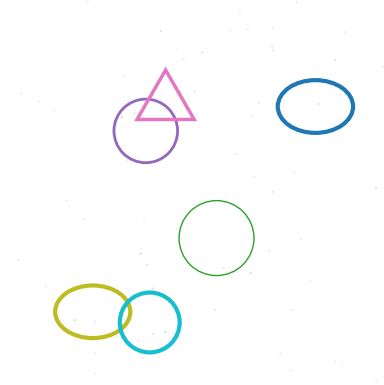[{"shape": "oval", "thickness": 3, "radius": 0.49, "center": [0.819, 0.723]}, {"shape": "circle", "thickness": 1, "radius": 0.49, "center": [0.562, 0.382]}, {"shape": "circle", "thickness": 2, "radius": 0.41, "center": [0.379, 0.66]}, {"shape": "triangle", "thickness": 2.5, "radius": 0.43, "center": [0.43, 0.732]}, {"shape": "oval", "thickness": 3, "radius": 0.49, "center": [0.241, 0.19]}, {"shape": "circle", "thickness": 3, "radius": 0.39, "center": [0.389, 0.162]}]